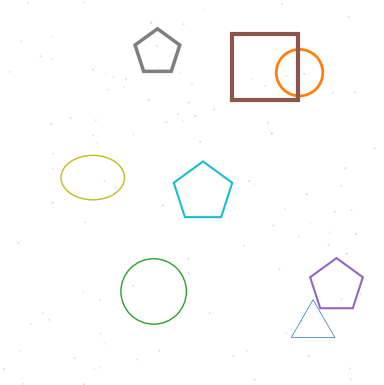[{"shape": "triangle", "thickness": 0.5, "radius": 0.33, "center": [0.813, 0.156]}, {"shape": "circle", "thickness": 2, "radius": 0.3, "center": [0.778, 0.811]}, {"shape": "circle", "thickness": 1, "radius": 0.43, "center": [0.399, 0.243]}, {"shape": "pentagon", "thickness": 1.5, "radius": 0.36, "center": [0.874, 0.258]}, {"shape": "square", "thickness": 3, "radius": 0.43, "center": [0.689, 0.826]}, {"shape": "pentagon", "thickness": 2.5, "radius": 0.31, "center": [0.409, 0.864]}, {"shape": "oval", "thickness": 1, "radius": 0.41, "center": [0.241, 0.539]}, {"shape": "pentagon", "thickness": 1.5, "radius": 0.4, "center": [0.527, 0.501]}]